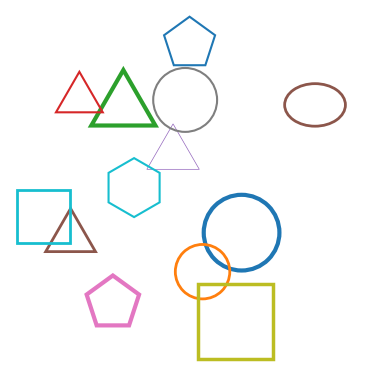[{"shape": "circle", "thickness": 3, "radius": 0.49, "center": [0.627, 0.396]}, {"shape": "pentagon", "thickness": 1.5, "radius": 0.35, "center": [0.492, 0.887]}, {"shape": "circle", "thickness": 2, "radius": 0.35, "center": [0.526, 0.294]}, {"shape": "triangle", "thickness": 3, "radius": 0.48, "center": [0.32, 0.722]}, {"shape": "triangle", "thickness": 1.5, "radius": 0.35, "center": [0.206, 0.743]}, {"shape": "triangle", "thickness": 0.5, "radius": 0.39, "center": [0.45, 0.6]}, {"shape": "oval", "thickness": 2, "radius": 0.39, "center": [0.818, 0.727]}, {"shape": "triangle", "thickness": 2, "radius": 0.37, "center": [0.183, 0.384]}, {"shape": "pentagon", "thickness": 3, "radius": 0.36, "center": [0.293, 0.213]}, {"shape": "circle", "thickness": 1.5, "radius": 0.41, "center": [0.481, 0.74]}, {"shape": "square", "thickness": 2.5, "radius": 0.49, "center": [0.612, 0.166]}, {"shape": "hexagon", "thickness": 1.5, "radius": 0.38, "center": [0.348, 0.513]}, {"shape": "square", "thickness": 2, "radius": 0.34, "center": [0.112, 0.437]}]